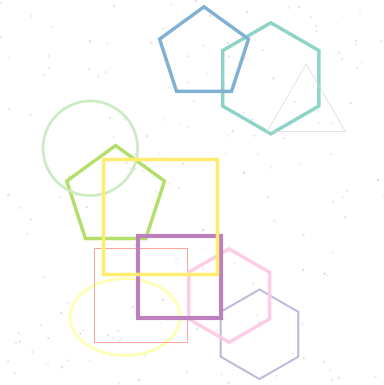[{"shape": "hexagon", "thickness": 2.5, "radius": 0.72, "center": [0.703, 0.797]}, {"shape": "oval", "thickness": 2, "radius": 0.71, "center": [0.325, 0.176]}, {"shape": "hexagon", "thickness": 1.5, "radius": 0.58, "center": [0.674, 0.132]}, {"shape": "square", "thickness": 0.5, "radius": 0.61, "center": [0.365, 0.234]}, {"shape": "pentagon", "thickness": 2.5, "radius": 0.61, "center": [0.53, 0.861]}, {"shape": "pentagon", "thickness": 2.5, "radius": 0.67, "center": [0.3, 0.489]}, {"shape": "hexagon", "thickness": 2.5, "radius": 0.61, "center": [0.595, 0.232]}, {"shape": "triangle", "thickness": 0.5, "radius": 0.59, "center": [0.796, 0.717]}, {"shape": "square", "thickness": 3, "radius": 0.54, "center": [0.466, 0.281]}, {"shape": "circle", "thickness": 2, "radius": 0.61, "center": [0.235, 0.615]}, {"shape": "square", "thickness": 2.5, "radius": 0.74, "center": [0.415, 0.438]}]